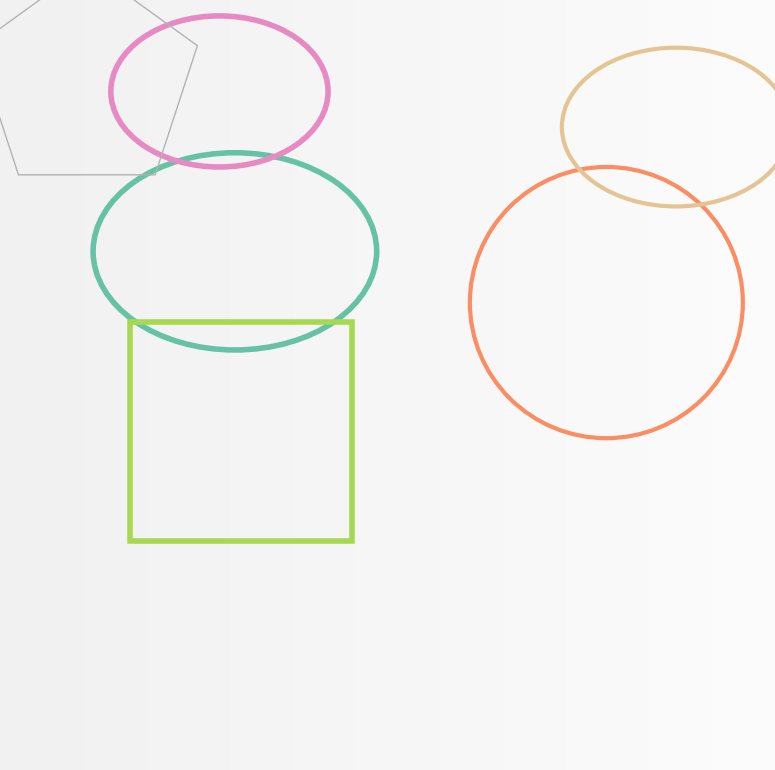[{"shape": "oval", "thickness": 2, "radius": 0.91, "center": [0.303, 0.674]}, {"shape": "circle", "thickness": 1.5, "radius": 0.88, "center": [0.782, 0.607]}, {"shape": "oval", "thickness": 2, "radius": 0.7, "center": [0.283, 0.881]}, {"shape": "square", "thickness": 2, "radius": 0.71, "center": [0.311, 0.44]}, {"shape": "oval", "thickness": 1.5, "radius": 0.74, "center": [0.872, 0.835]}, {"shape": "pentagon", "thickness": 0.5, "radius": 0.75, "center": [0.112, 0.894]}]